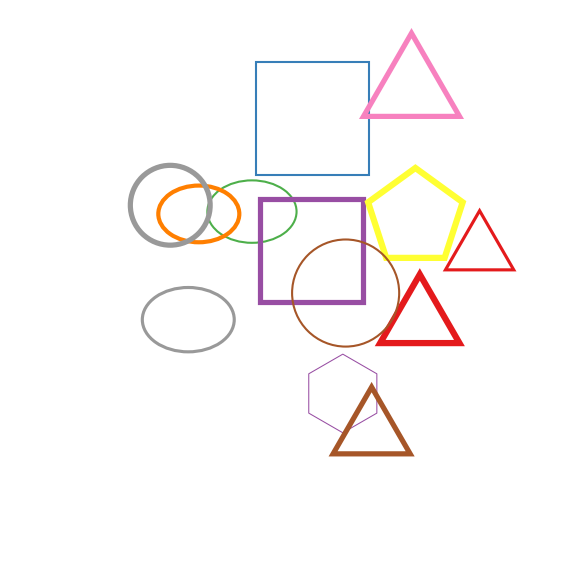[{"shape": "triangle", "thickness": 1.5, "radius": 0.34, "center": [0.83, 0.566]}, {"shape": "triangle", "thickness": 3, "radius": 0.4, "center": [0.727, 0.445]}, {"shape": "square", "thickness": 1, "radius": 0.49, "center": [0.541, 0.794]}, {"shape": "oval", "thickness": 1, "radius": 0.39, "center": [0.436, 0.633]}, {"shape": "hexagon", "thickness": 0.5, "radius": 0.34, "center": [0.594, 0.318]}, {"shape": "square", "thickness": 2.5, "radius": 0.45, "center": [0.539, 0.565]}, {"shape": "oval", "thickness": 2, "radius": 0.35, "center": [0.344, 0.629]}, {"shape": "pentagon", "thickness": 3, "radius": 0.43, "center": [0.719, 0.622]}, {"shape": "circle", "thickness": 1, "radius": 0.46, "center": [0.599, 0.492]}, {"shape": "triangle", "thickness": 2.5, "radius": 0.39, "center": [0.643, 0.252]}, {"shape": "triangle", "thickness": 2.5, "radius": 0.48, "center": [0.713, 0.846]}, {"shape": "circle", "thickness": 2.5, "radius": 0.35, "center": [0.295, 0.644]}, {"shape": "oval", "thickness": 1.5, "radius": 0.4, "center": [0.326, 0.446]}]